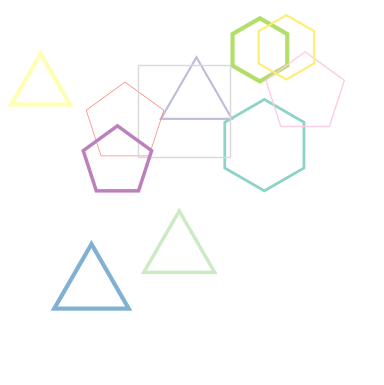[{"shape": "hexagon", "thickness": 2, "radius": 0.59, "center": [0.687, 0.623]}, {"shape": "triangle", "thickness": 3, "radius": 0.44, "center": [0.106, 0.773]}, {"shape": "triangle", "thickness": 1.5, "radius": 0.53, "center": [0.51, 0.745]}, {"shape": "pentagon", "thickness": 0.5, "radius": 0.53, "center": [0.325, 0.681]}, {"shape": "triangle", "thickness": 3, "radius": 0.56, "center": [0.238, 0.254]}, {"shape": "hexagon", "thickness": 3, "radius": 0.41, "center": [0.675, 0.871]}, {"shape": "pentagon", "thickness": 1, "radius": 0.54, "center": [0.792, 0.758]}, {"shape": "square", "thickness": 1, "radius": 0.59, "center": [0.478, 0.712]}, {"shape": "pentagon", "thickness": 2.5, "radius": 0.47, "center": [0.305, 0.58]}, {"shape": "triangle", "thickness": 2.5, "radius": 0.53, "center": [0.466, 0.346]}, {"shape": "hexagon", "thickness": 1.5, "radius": 0.42, "center": [0.744, 0.877]}]